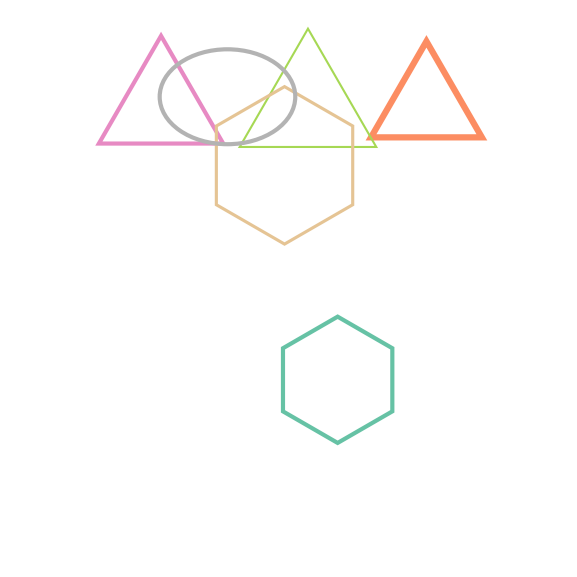[{"shape": "hexagon", "thickness": 2, "radius": 0.55, "center": [0.585, 0.341]}, {"shape": "triangle", "thickness": 3, "radius": 0.55, "center": [0.738, 0.817]}, {"shape": "triangle", "thickness": 2, "radius": 0.62, "center": [0.279, 0.813]}, {"shape": "triangle", "thickness": 1, "radius": 0.68, "center": [0.533, 0.813]}, {"shape": "hexagon", "thickness": 1.5, "radius": 0.68, "center": [0.493, 0.713]}, {"shape": "oval", "thickness": 2, "radius": 0.59, "center": [0.394, 0.832]}]